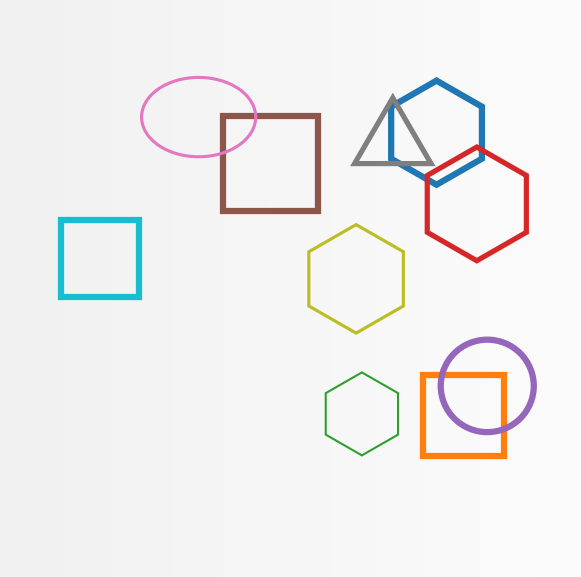[{"shape": "hexagon", "thickness": 3, "radius": 0.45, "center": [0.751, 0.769]}, {"shape": "square", "thickness": 3, "radius": 0.35, "center": [0.797, 0.279]}, {"shape": "hexagon", "thickness": 1, "radius": 0.36, "center": [0.623, 0.282]}, {"shape": "hexagon", "thickness": 2.5, "radius": 0.49, "center": [0.82, 0.646]}, {"shape": "circle", "thickness": 3, "radius": 0.4, "center": [0.838, 0.331]}, {"shape": "square", "thickness": 3, "radius": 0.41, "center": [0.465, 0.716]}, {"shape": "oval", "thickness": 1.5, "radius": 0.49, "center": [0.342, 0.796]}, {"shape": "triangle", "thickness": 2.5, "radius": 0.38, "center": [0.676, 0.754]}, {"shape": "hexagon", "thickness": 1.5, "radius": 0.47, "center": [0.613, 0.516]}, {"shape": "square", "thickness": 3, "radius": 0.33, "center": [0.171, 0.552]}]